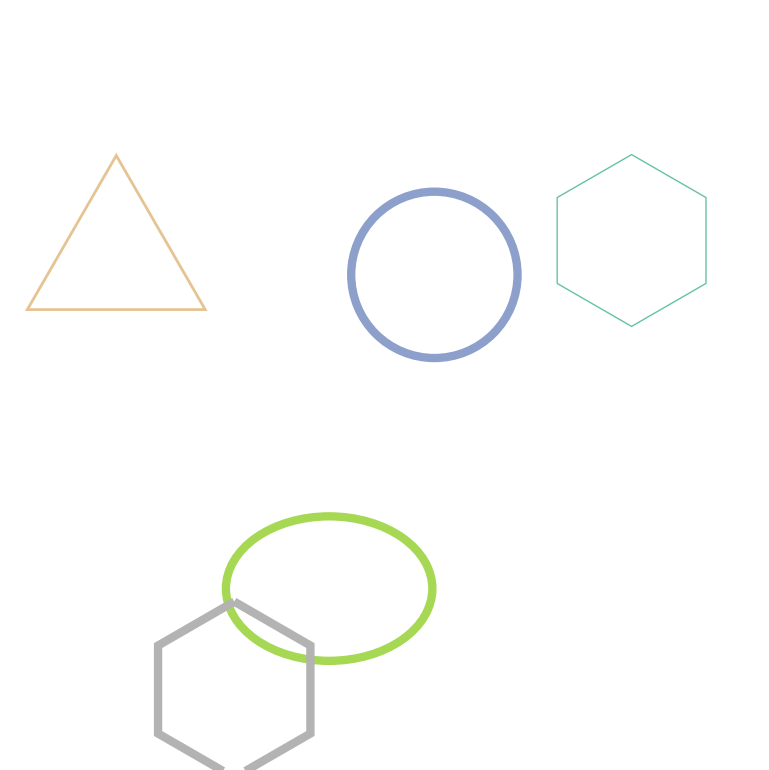[{"shape": "hexagon", "thickness": 0.5, "radius": 0.56, "center": [0.82, 0.688]}, {"shape": "circle", "thickness": 3, "radius": 0.54, "center": [0.564, 0.643]}, {"shape": "oval", "thickness": 3, "radius": 0.67, "center": [0.427, 0.236]}, {"shape": "triangle", "thickness": 1, "radius": 0.67, "center": [0.151, 0.665]}, {"shape": "hexagon", "thickness": 3, "radius": 0.57, "center": [0.304, 0.104]}]